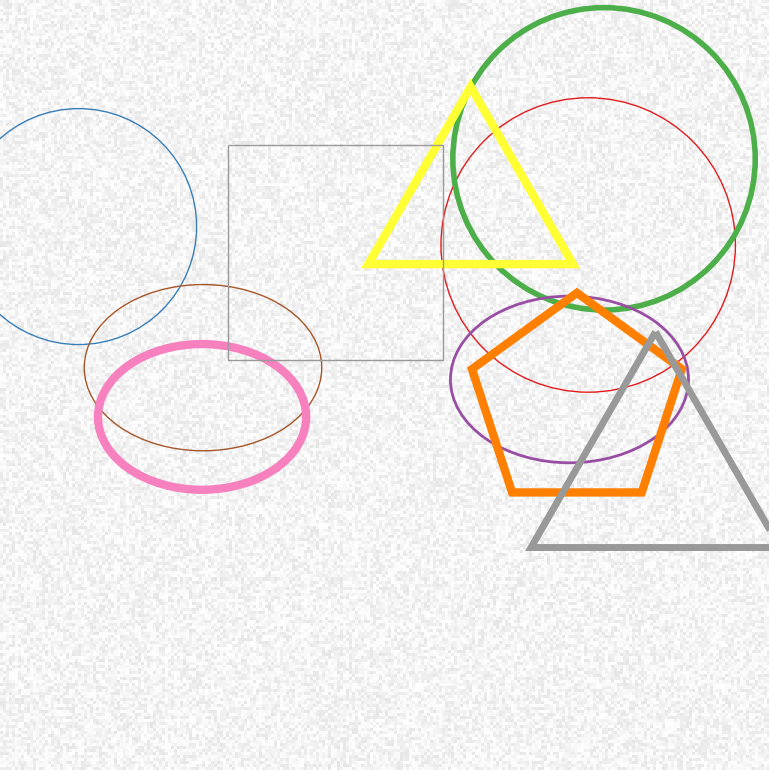[{"shape": "circle", "thickness": 0.5, "radius": 0.96, "center": [0.764, 0.682]}, {"shape": "circle", "thickness": 0.5, "radius": 0.77, "center": [0.102, 0.706]}, {"shape": "circle", "thickness": 2, "radius": 0.98, "center": [0.784, 0.794]}, {"shape": "oval", "thickness": 1, "radius": 0.77, "center": [0.74, 0.507]}, {"shape": "pentagon", "thickness": 3, "radius": 0.72, "center": [0.749, 0.476]}, {"shape": "triangle", "thickness": 3, "radius": 0.77, "center": [0.611, 0.734]}, {"shape": "oval", "thickness": 0.5, "radius": 0.77, "center": [0.264, 0.523]}, {"shape": "oval", "thickness": 3, "radius": 0.68, "center": [0.262, 0.459]}, {"shape": "square", "thickness": 0.5, "radius": 0.7, "center": [0.436, 0.672]}, {"shape": "triangle", "thickness": 2.5, "radius": 0.93, "center": [0.851, 0.382]}]